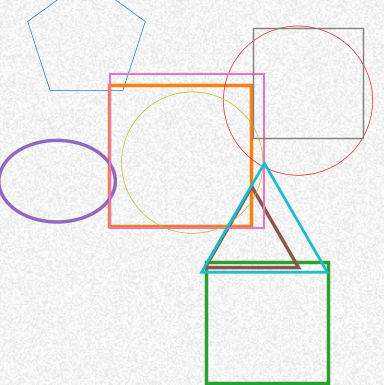[{"shape": "pentagon", "thickness": 0.5, "radius": 0.8, "center": [0.225, 0.894]}, {"shape": "square", "thickness": 2.5, "radius": 0.92, "center": [0.467, 0.596]}, {"shape": "square", "thickness": 2.5, "radius": 0.79, "center": [0.693, 0.163]}, {"shape": "circle", "thickness": 0.5, "radius": 0.97, "center": [0.774, 0.739]}, {"shape": "oval", "thickness": 2.5, "radius": 0.76, "center": [0.148, 0.529]}, {"shape": "triangle", "thickness": 2.5, "radius": 0.7, "center": [0.654, 0.375]}, {"shape": "square", "thickness": 1.5, "radius": 1.0, "center": [0.486, 0.608]}, {"shape": "square", "thickness": 1, "radius": 0.71, "center": [0.799, 0.784]}, {"shape": "circle", "thickness": 0.5, "radius": 0.92, "center": [0.499, 0.578]}, {"shape": "triangle", "thickness": 2, "radius": 0.94, "center": [0.687, 0.387]}]